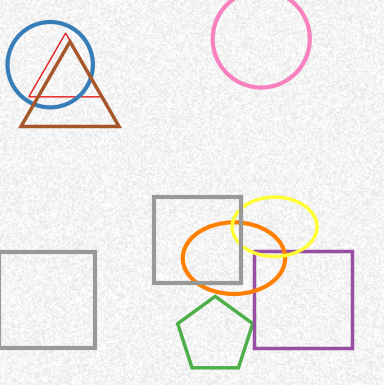[{"shape": "triangle", "thickness": 1, "radius": 0.55, "center": [0.17, 0.804]}, {"shape": "circle", "thickness": 3, "radius": 0.55, "center": [0.13, 0.832]}, {"shape": "pentagon", "thickness": 2.5, "radius": 0.51, "center": [0.559, 0.128]}, {"shape": "square", "thickness": 2.5, "radius": 0.63, "center": [0.786, 0.222]}, {"shape": "oval", "thickness": 3, "radius": 0.66, "center": [0.608, 0.329]}, {"shape": "oval", "thickness": 2.5, "radius": 0.55, "center": [0.713, 0.411]}, {"shape": "triangle", "thickness": 2.5, "radius": 0.73, "center": [0.182, 0.745]}, {"shape": "circle", "thickness": 3, "radius": 0.63, "center": [0.679, 0.899]}, {"shape": "square", "thickness": 3, "radius": 0.62, "center": [0.123, 0.22]}, {"shape": "square", "thickness": 3, "radius": 0.56, "center": [0.513, 0.377]}]